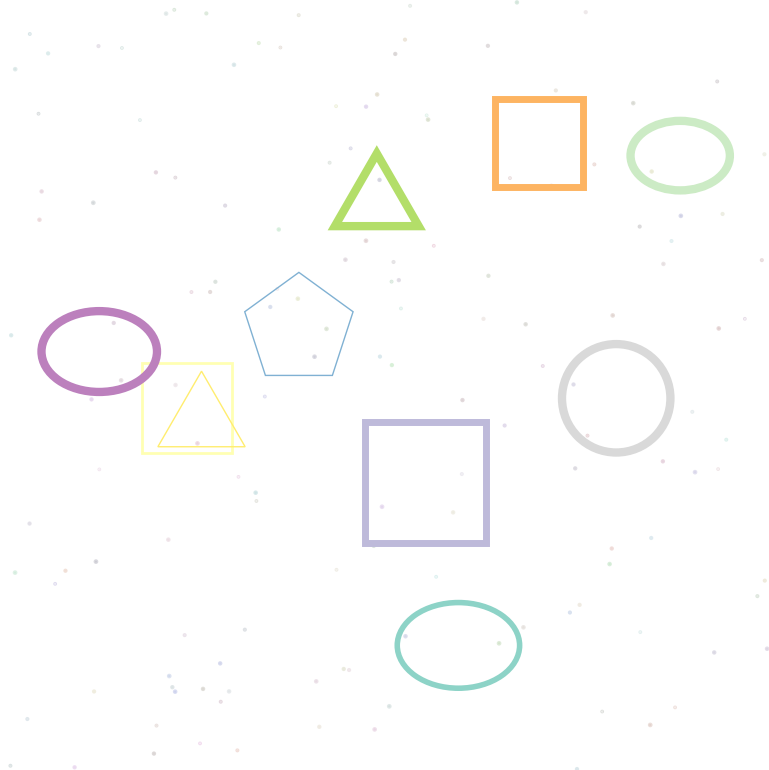[{"shape": "oval", "thickness": 2, "radius": 0.4, "center": [0.595, 0.162]}, {"shape": "square", "thickness": 1, "radius": 0.29, "center": [0.243, 0.47]}, {"shape": "square", "thickness": 2.5, "radius": 0.39, "center": [0.553, 0.373]}, {"shape": "pentagon", "thickness": 0.5, "radius": 0.37, "center": [0.388, 0.572]}, {"shape": "square", "thickness": 2.5, "radius": 0.29, "center": [0.7, 0.815]}, {"shape": "triangle", "thickness": 3, "radius": 0.31, "center": [0.489, 0.738]}, {"shape": "circle", "thickness": 3, "radius": 0.35, "center": [0.8, 0.483]}, {"shape": "oval", "thickness": 3, "radius": 0.37, "center": [0.129, 0.543]}, {"shape": "oval", "thickness": 3, "radius": 0.32, "center": [0.883, 0.798]}, {"shape": "triangle", "thickness": 0.5, "radius": 0.33, "center": [0.262, 0.453]}]